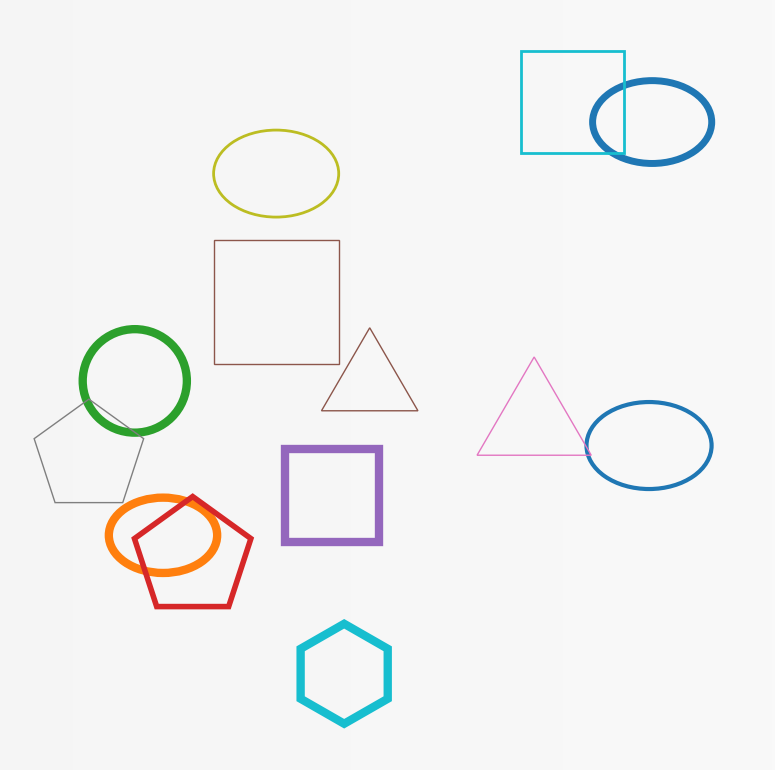[{"shape": "oval", "thickness": 1.5, "radius": 0.4, "center": [0.837, 0.421]}, {"shape": "oval", "thickness": 2.5, "radius": 0.38, "center": [0.841, 0.841]}, {"shape": "oval", "thickness": 3, "radius": 0.35, "center": [0.21, 0.305]}, {"shape": "circle", "thickness": 3, "radius": 0.34, "center": [0.174, 0.505]}, {"shape": "pentagon", "thickness": 2, "radius": 0.39, "center": [0.249, 0.276]}, {"shape": "square", "thickness": 3, "radius": 0.3, "center": [0.428, 0.356]}, {"shape": "square", "thickness": 0.5, "radius": 0.4, "center": [0.357, 0.608]}, {"shape": "triangle", "thickness": 0.5, "radius": 0.36, "center": [0.477, 0.502]}, {"shape": "triangle", "thickness": 0.5, "radius": 0.43, "center": [0.689, 0.451]}, {"shape": "pentagon", "thickness": 0.5, "radius": 0.37, "center": [0.115, 0.407]}, {"shape": "oval", "thickness": 1, "radius": 0.4, "center": [0.356, 0.775]}, {"shape": "square", "thickness": 1, "radius": 0.33, "center": [0.738, 0.867]}, {"shape": "hexagon", "thickness": 3, "radius": 0.32, "center": [0.444, 0.125]}]